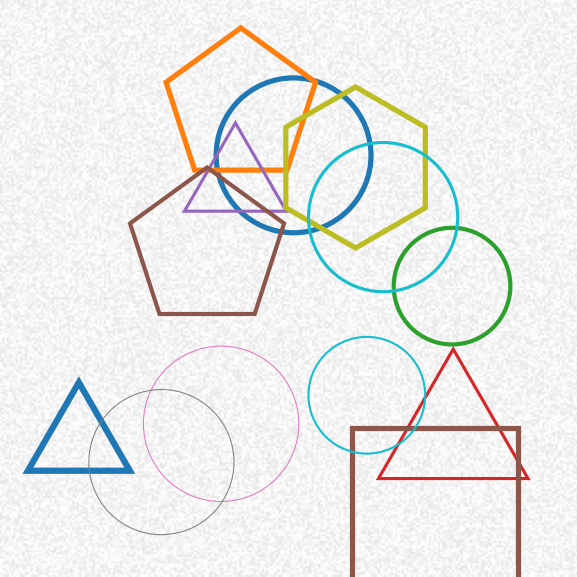[{"shape": "triangle", "thickness": 3, "radius": 0.51, "center": [0.137, 0.235]}, {"shape": "circle", "thickness": 2.5, "radius": 0.67, "center": [0.508, 0.73]}, {"shape": "pentagon", "thickness": 2.5, "radius": 0.68, "center": [0.417, 0.815]}, {"shape": "circle", "thickness": 2, "radius": 0.5, "center": [0.783, 0.504]}, {"shape": "triangle", "thickness": 1.5, "radius": 0.75, "center": [0.785, 0.245]}, {"shape": "triangle", "thickness": 1.5, "radius": 0.51, "center": [0.408, 0.684]}, {"shape": "pentagon", "thickness": 2, "radius": 0.7, "center": [0.359, 0.569]}, {"shape": "square", "thickness": 2.5, "radius": 0.72, "center": [0.753, 0.113]}, {"shape": "circle", "thickness": 0.5, "radius": 0.67, "center": [0.383, 0.265]}, {"shape": "circle", "thickness": 0.5, "radius": 0.63, "center": [0.28, 0.199]}, {"shape": "hexagon", "thickness": 2.5, "radius": 0.7, "center": [0.616, 0.709]}, {"shape": "circle", "thickness": 1, "radius": 0.51, "center": [0.635, 0.315]}, {"shape": "circle", "thickness": 1.5, "radius": 0.65, "center": [0.663, 0.623]}]